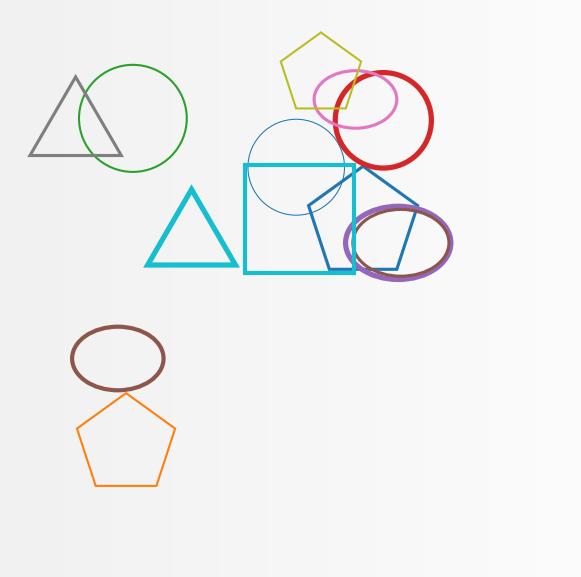[{"shape": "pentagon", "thickness": 1.5, "radius": 0.49, "center": [0.625, 0.613]}, {"shape": "circle", "thickness": 0.5, "radius": 0.42, "center": [0.51, 0.71]}, {"shape": "pentagon", "thickness": 1, "radius": 0.44, "center": [0.217, 0.23]}, {"shape": "circle", "thickness": 1, "radius": 0.46, "center": [0.229, 0.794]}, {"shape": "circle", "thickness": 2.5, "radius": 0.41, "center": [0.659, 0.791]}, {"shape": "oval", "thickness": 2.5, "radius": 0.45, "center": [0.685, 0.579]}, {"shape": "oval", "thickness": 1.5, "radius": 0.41, "center": [0.69, 0.579]}, {"shape": "oval", "thickness": 2, "radius": 0.39, "center": [0.203, 0.378]}, {"shape": "oval", "thickness": 1.5, "radius": 0.36, "center": [0.612, 0.827]}, {"shape": "triangle", "thickness": 1.5, "radius": 0.45, "center": [0.13, 0.775]}, {"shape": "pentagon", "thickness": 1, "radius": 0.36, "center": [0.552, 0.87]}, {"shape": "square", "thickness": 2, "radius": 0.47, "center": [0.515, 0.62]}, {"shape": "triangle", "thickness": 2.5, "radius": 0.44, "center": [0.33, 0.584]}]